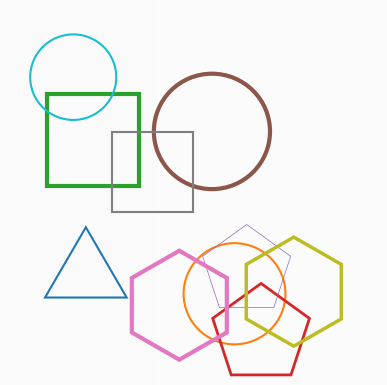[{"shape": "triangle", "thickness": 1.5, "radius": 0.61, "center": [0.222, 0.288]}, {"shape": "circle", "thickness": 1.5, "radius": 0.66, "center": [0.605, 0.237]}, {"shape": "square", "thickness": 3, "radius": 0.59, "center": [0.24, 0.636]}, {"shape": "pentagon", "thickness": 2, "radius": 0.66, "center": [0.674, 0.132]}, {"shape": "pentagon", "thickness": 0.5, "radius": 0.6, "center": [0.637, 0.298]}, {"shape": "circle", "thickness": 3, "radius": 0.75, "center": [0.547, 0.659]}, {"shape": "hexagon", "thickness": 3, "radius": 0.71, "center": [0.463, 0.207]}, {"shape": "square", "thickness": 1.5, "radius": 0.52, "center": [0.392, 0.553]}, {"shape": "hexagon", "thickness": 2.5, "radius": 0.71, "center": [0.758, 0.242]}, {"shape": "circle", "thickness": 1.5, "radius": 0.56, "center": [0.189, 0.8]}]